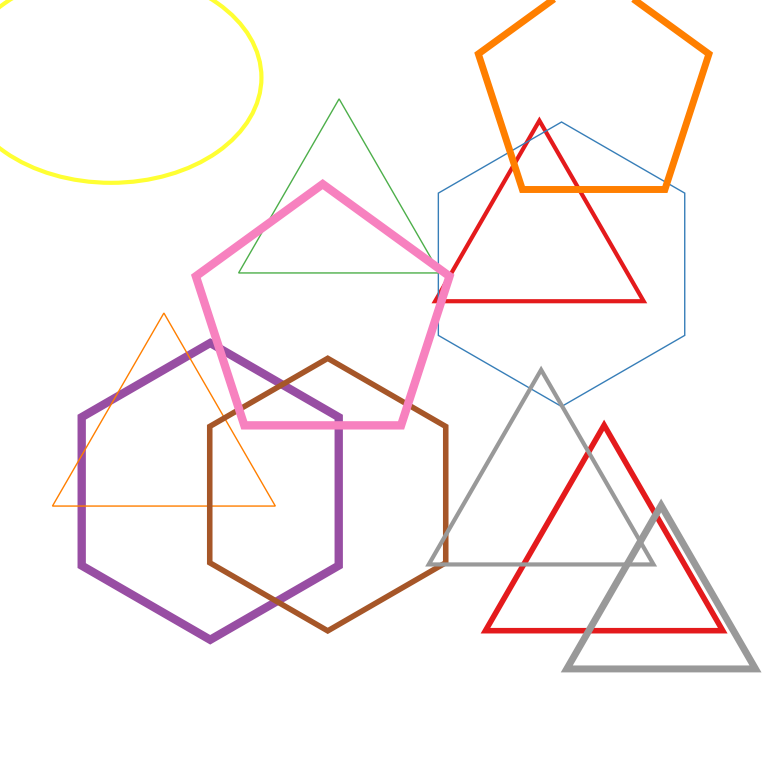[{"shape": "triangle", "thickness": 2, "radius": 0.89, "center": [0.785, 0.27]}, {"shape": "triangle", "thickness": 1.5, "radius": 0.78, "center": [0.701, 0.687]}, {"shape": "hexagon", "thickness": 0.5, "radius": 0.92, "center": [0.729, 0.657]}, {"shape": "triangle", "thickness": 0.5, "radius": 0.75, "center": [0.44, 0.721]}, {"shape": "hexagon", "thickness": 3, "radius": 0.96, "center": [0.273, 0.362]}, {"shape": "triangle", "thickness": 0.5, "radius": 0.84, "center": [0.213, 0.426]}, {"shape": "pentagon", "thickness": 2.5, "radius": 0.79, "center": [0.771, 0.881]}, {"shape": "oval", "thickness": 1.5, "radius": 0.98, "center": [0.144, 0.899]}, {"shape": "hexagon", "thickness": 2, "radius": 0.88, "center": [0.426, 0.358]}, {"shape": "pentagon", "thickness": 3, "radius": 0.87, "center": [0.419, 0.588]}, {"shape": "triangle", "thickness": 2.5, "radius": 0.71, "center": [0.859, 0.202]}, {"shape": "triangle", "thickness": 1.5, "radius": 0.84, "center": [0.703, 0.351]}]